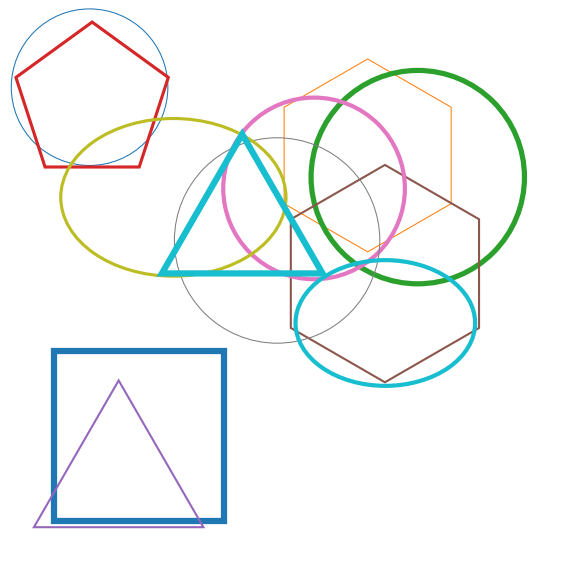[{"shape": "square", "thickness": 3, "radius": 0.74, "center": [0.241, 0.244]}, {"shape": "circle", "thickness": 0.5, "radius": 0.68, "center": [0.155, 0.848]}, {"shape": "hexagon", "thickness": 0.5, "radius": 0.83, "center": [0.637, 0.73]}, {"shape": "circle", "thickness": 2.5, "radius": 0.92, "center": [0.723, 0.692]}, {"shape": "pentagon", "thickness": 1.5, "radius": 0.69, "center": [0.16, 0.822]}, {"shape": "triangle", "thickness": 1, "radius": 0.85, "center": [0.205, 0.171]}, {"shape": "hexagon", "thickness": 1, "radius": 0.94, "center": [0.667, 0.525]}, {"shape": "circle", "thickness": 2, "radius": 0.79, "center": [0.544, 0.673]}, {"shape": "circle", "thickness": 0.5, "radius": 0.89, "center": [0.48, 0.583]}, {"shape": "oval", "thickness": 1.5, "radius": 0.98, "center": [0.3, 0.657]}, {"shape": "oval", "thickness": 2, "radius": 0.78, "center": [0.667, 0.44]}, {"shape": "triangle", "thickness": 3, "radius": 0.8, "center": [0.419, 0.606]}]